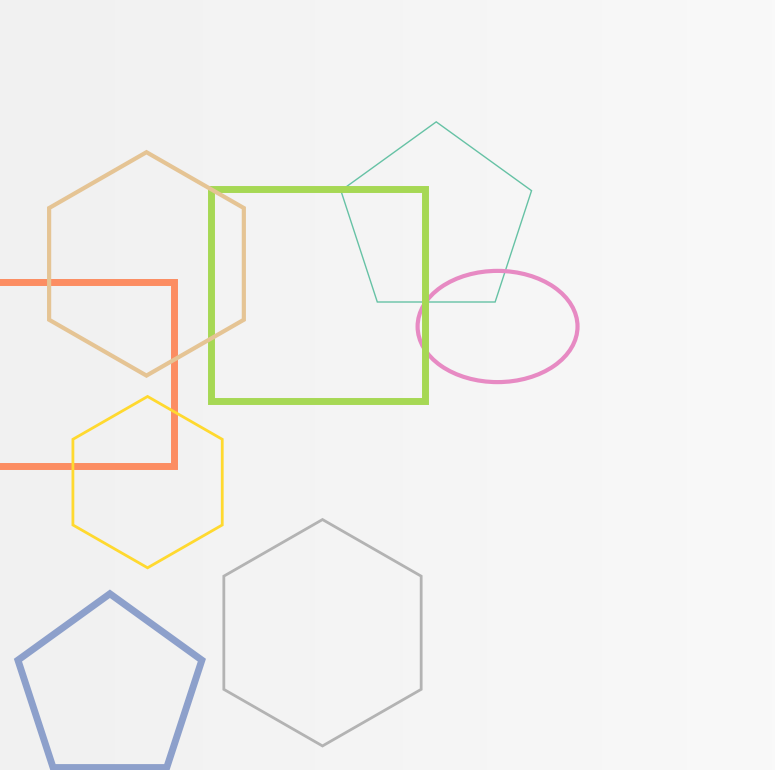[{"shape": "pentagon", "thickness": 0.5, "radius": 0.65, "center": [0.563, 0.712]}, {"shape": "square", "thickness": 2.5, "radius": 0.6, "center": [0.105, 0.515]}, {"shape": "pentagon", "thickness": 2.5, "radius": 0.62, "center": [0.142, 0.104]}, {"shape": "oval", "thickness": 1.5, "radius": 0.52, "center": [0.642, 0.576]}, {"shape": "square", "thickness": 2.5, "radius": 0.69, "center": [0.41, 0.617]}, {"shape": "hexagon", "thickness": 1, "radius": 0.56, "center": [0.19, 0.374]}, {"shape": "hexagon", "thickness": 1.5, "radius": 0.73, "center": [0.189, 0.657]}, {"shape": "hexagon", "thickness": 1, "radius": 0.74, "center": [0.416, 0.178]}]